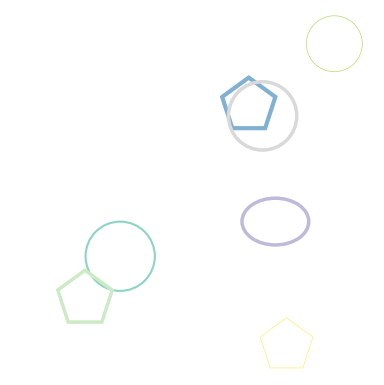[{"shape": "circle", "thickness": 1.5, "radius": 0.45, "center": [0.312, 0.334]}, {"shape": "oval", "thickness": 2.5, "radius": 0.43, "center": [0.715, 0.425]}, {"shape": "pentagon", "thickness": 3, "radius": 0.36, "center": [0.646, 0.726]}, {"shape": "circle", "thickness": 0.5, "radius": 0.36, "center": [0.868, 0.886]}, {"shape": "circle", "thickness": 2.5, "radius": 0.44, "center": [0.682, 0.699]}, {"shape": "pentagon", "thickness": 2.5, "radius": 0.37, "center": [0.221, 0.224]}, {"shape": "pentagon", "thickness": 0.5, "radius": 0.36, "center": [0.744, 0.103]}]